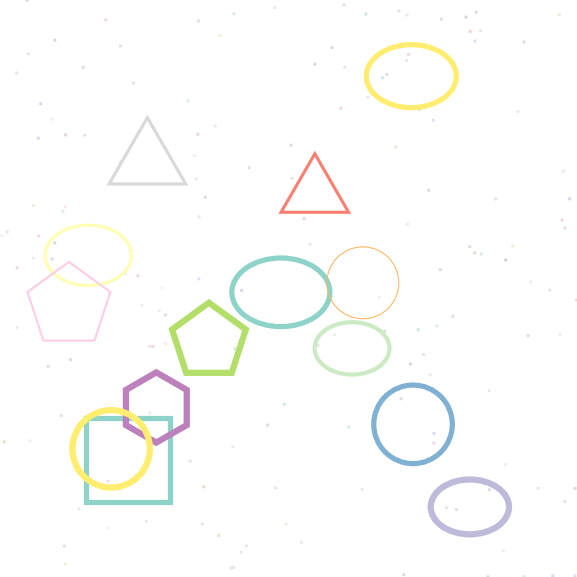[{"shape": "square", "thickness": 2.5, "radius": 0.37, "center": [0.222, 0.202]}, {"shape": "oval", "thickness": 2.5, "radius": 0.42, "center": [0.486, 0.493]}, {"shape": "oval", "thickness": 1.5, "radius": 0.37, "center": [0.153, 0.557]}, {"shape": "oval", "thickness": 3, "radius": 0.34, "center": [0.814, 0.121]}, {"shape": "triangle", "thickness": 1.5, "radius": 0.34, "center": [0.545, 0.665]}, {"shape": "circle", "thickness": 2.5, "radius": 0.34, "center": [0.715, 0.264]}, {"shape": "circle", "thickness": 0.5, "radius": 0.31, "center": [0.628, 0.509]}, {"shape": "pentagon", "thickness": 3, "radius": 0.34, "center": [0.362, 0.408]}, {"shape": "pentagon", "thickness": 1, "radius": 0.38, "center": [0.119, 0.47]}, {"shape": "triangle", "thickness": 1.5, "radius": 0.38, "center": [0.255, 0.719]}, {"shape": "hexagon", "thickness": 3, "radius": 0.3, "center": [0.271, 0.294]}, {"shape": "oval", "thickness": 2, "radius": 0.32, "center": [0.61, 0.396]}, {"shape": "oval", "thickness": 2.5, "radius": 0.39, "center": [0.712, 0.867]}, {"shape": "circle", "thickness": 3, "radius": 0.34, "center": [0.192, 0.222]}]